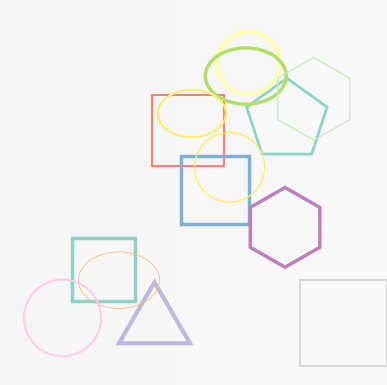[{"shape": "square", "thickness": 2.5, "radius": 0.41, "center": [0.267, 0.299]}, {"shape": "pentagon", "thickness": 2, "radius": 0.55, "center": [0.74, 0.688]}, {"shape": "circle", "thickness": 3, "radius": 0.41, "center": [0.641, 0.837]}, {"shape": "triangle", "thickness": 3, "radius": 0.53, "center": [0.399, 0.161]}, {"shape": "square", "thickness": 1.5, "radius": 0.46, "center": [0.485, 0.661]}, {"shape": "square", "thickness": 2.5, "radius": 0.44, "center": [0.554, 0.506]}, {"shape": "oval", "thickness": 0.5, "radius": 0.52, "center": [0.307, 0.272]}, {"shape": "oval", "thickness": 2.5, "radius": 0.52, "center": [0.634, 0.803]}, {"shape": "circle", "thickness": 1.5, "radius": 0.5, "center": [0.161, 0.174]}, {"shape": "square", "thickness": 1.5, "radius": 0.56, "center": [0.886, 0.161]}, {"shape": "hexagon", "thickness": 2.5, "radius": 0.52, "center": [0.736, 0.409]}, {"shape": "hexagon", "thickness": 1, "radius": 0.54, "center": [0.81, 0.743]}, {"shape": "oval", "thickness": 1.5, "radius": 0.44, "center": [0.495, 0.705]}, {"shape": "circle", "thickness": 1, "radius": 0.45, "center": [0.593, 0.565]}]